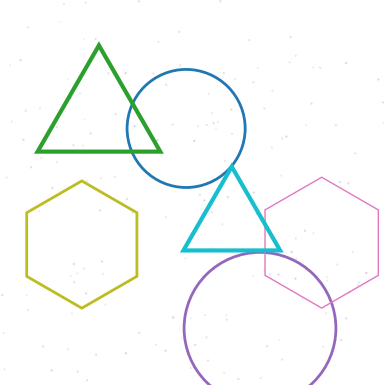[{"shape": "circle", "thickness": 2, "radius": 0.77, "center": [0.483, 0.666]}, {"shape": "triangle", "thickness": 3, "radius": 0.92, "center": [0.257, 0.698]}, {"shape": "circle", "thickness": 2, "radius": 0.99, "center": [0.675, 0.147]}, {"shape": "hexagon", "thickness": 1, "radius": 0.85, "center": [0.836, 0.37]}, {"shape": "hexagon", "thickness": 2, "radius": 0.83, "center": [0.213, 0.365]}, {"shape": "triangle", "thickness": 3, "radius": 0.73, "center": [0.602, 0.422]}]